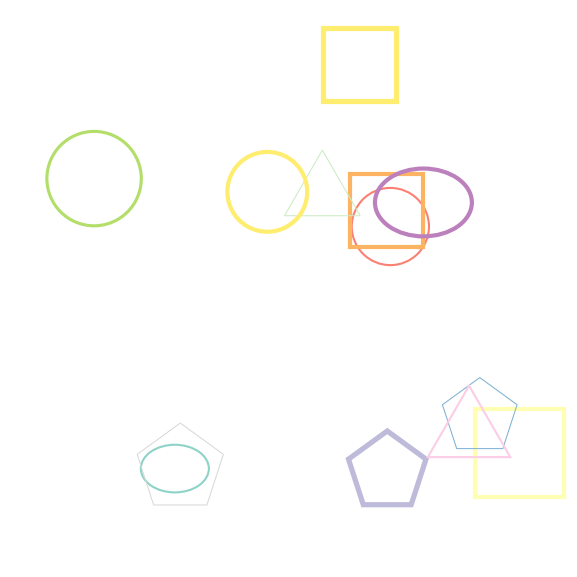[{"shape": "oval", "thickness": 1, "radius": 0.29, "center": [0.303, 0.188]}, {"shape": "square", "thickness": 2, "radius": 0.38, "center": [0.9, 0.215]}, {"shape": "pentagon", "thickness": 2.5, "radius": 0.35, "center": [0.671, 0.182]}, {"shape": "circle", "thickness": 1, "radius": 0.33, "center": [0.676, 0.607]}, {"shape": "pentagon", "thickness": 0.5, "radius": 0.34, "center": [0.831, 0.277]}, {"shape": "square", "thickness": 2, "radius": 0.32, "center": [0.67, 0.635]}, {"shape": "circle", "thickness": 1.5, "radius": 0.41, "center": [0.163, 0.69]}, {"shape": "triangle", "thickness": 1, "radius": 0.41, "center": [0.812, 0.249]}, {"shape": "pentagon", "thickness": 0.5, "radius": 0.39, "center": [0.312, 0.188]}, {"shape": "oval", "thickness": 2, "radius": 0.42, "center": [0.733, 0.649]}, {"shape": "triangle", "thickness": 0.5, "radius": 0.38, "center": [0.558, 0.663]}, {"shape": "square", "thickness": 2.5, "radius": 0.32, "center": [0.622, 0.888]}, {"shape": "circle", "thickness": 2, "radius": 0.35, "center": [0.463, 0.667]}]